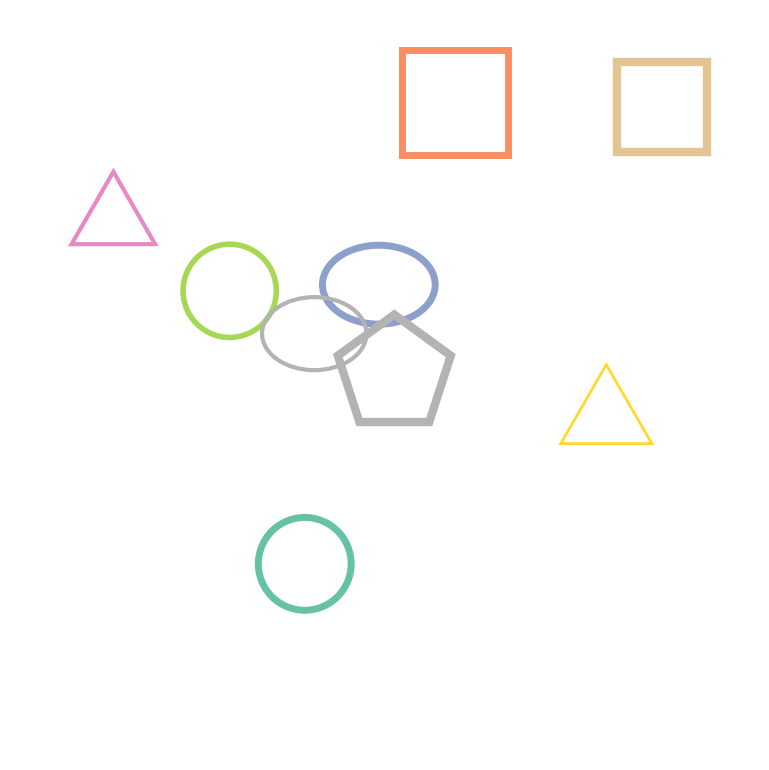[{"shape": "circle", "thickness": 2.5, "radius": 0.3, "center": [0.396, 0.268]}, {"shape": "square", "thickness": 2.5, "radius": 0.34, "center": [0.591, 0.867]}, {"shape": "oval", "thickness": 2.5, "radius": 0.37, "center": [0.492, 0.63]}, {"shape": "triangle", "thickness": 1.5, "radius": 0.31, "center": [0.147, 0.714]}, {"shape": "circle", "thickness": 2, "radius": 0.3, "center": [0.298, 0.622]}, {"shape": "triangle", "thickness": 1, "radius": 0.34, "center": [0.787, 0.458]}, {"shape": "square", "thickness": 3, "radius": 0.29, "center": [0.86, 0.861]}, {"shape": "pentagon", "thickness": 3, "radius": 0.39, "center": [0.512, 0.514]}, {"shape": "oval", "thickness": 1.5, "radius": 0.34, "center": [0.408, 0.567]}]